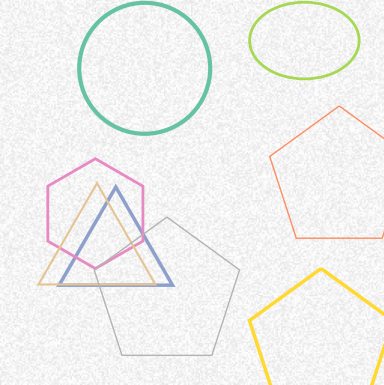[{"shape": "circle", "thickness": 3, "radius": 0.85, "center": [0.376, 0.823]}, {"shape": "pentagon", "thickness": 1, "radius": 0.95, "center": [0.881, 0.535]}, {"shape": "triangle", "thickness": 2.5, "radius": 0.85, "center": [0.301, 0.344]}, {"shape": "hexagon", "thickness": 2, "radius": 0.71, "center": [0.248, 0.445]}, {"shape": "oval", "thickness": 2, "radius": 0.71, "center": [0.791, 0.895]}, {"shape": "pentagon", "thickness": 2.5, "radius": 0.98, "center": [0.834, 0.107]}, {"shape": "triangle", "thickness": 1.5, "radius": 0.88, "center": [0.252, 0.349]}, {"shape": "pentagon", "thickness": 1, "radius": 0.99, "center": [0.433, 0.238]}]